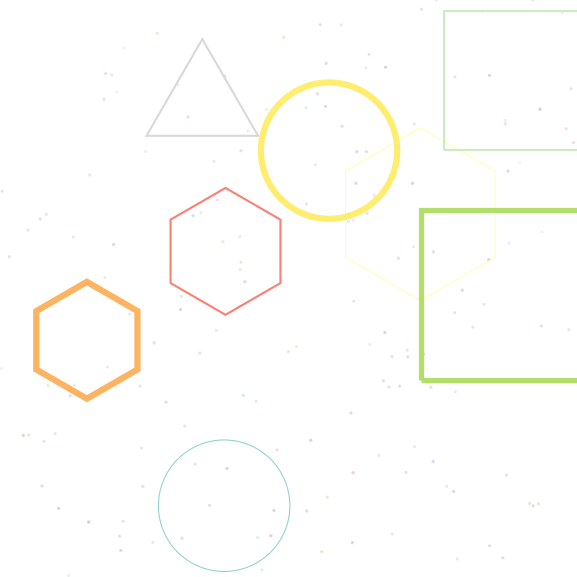[{"shape": "circle", "thickness": 0.5, "radius": 0.57, "center": [0.388, 0.123]}, {"shape": "hexagon", "thickness": 0.5, "radius": 0.75, "center": [0.728, 0.628]}, {"shape": "hexagon", "thickness": 1, "radius": 0.55, "center": [0.39, 0.564]}, {"shape": "hexagon", "thickness": 3, "radius": 0.51, "center": [0.15, 0.41]}, {"shape": "square", "thickness": 2.5, "radius": 0.74, "center": [0.876, 0.489]}, {"shape": "triangle", "thickness": 1, "radius": 0.56, "center": [0.35, 0.82]}, {"shape": "square", "thickness": 1, "radius": 0.6, "center": [0.889, 0.86]}, {"shape": "circle", "thickness": 3, "radius": 0.59, "center": [0.57, 0.738]}]